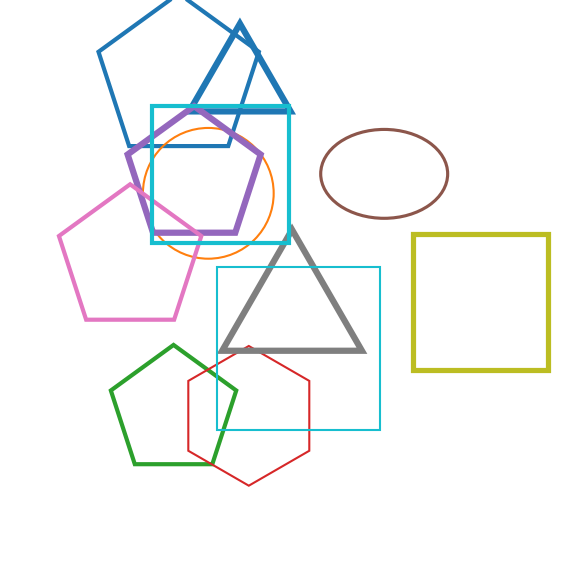[{"shape": "triangle", "thickness": 3, "radius": 0.51, "center": [0.415, 0.857]}, {"shape": "pentagon", "thickness": 2, "radius": 0.73, "center": [0.309, 0.864]}, {"shape": "circle", "thickness": 1, "radius": 0.57, "center": [0.361, 0.664]}, {"shape": "pentagon", "thickness": 2, "radius": 0.57, "center": [0.301, 0.288]}, {"shape": "hexagon", "thickness": 1, "radius": 0.6, "center": [0.431, 0.279]}, {"shape": "pentagon", "thickness": 3, "radius": 0.61, "center": [0.336, 0.694]}, {"shape": "oval", "thickness": 1.5, "radius": 0.55, "center": [0.665, 0.698]}, {"shape": "pentagon", "thickness": 2, "radius": 0.65, "center": [0.225, 0.55]}, {"shape": "triangle", "thickness": 3, "radius": 0.7, "center": [0.506, 0.462]}, {"shape": "square", "thickness": 2.5, "radius": 0.59, "center": [0.832, 0.476]}, {"shape": "square", "thickness": 2, "radius": 0.59, "center": [0.381, 0.697]}, {"shape": "square", "thickness": 1, "radius": 0.71, "center": [0.516, 0.396]}]